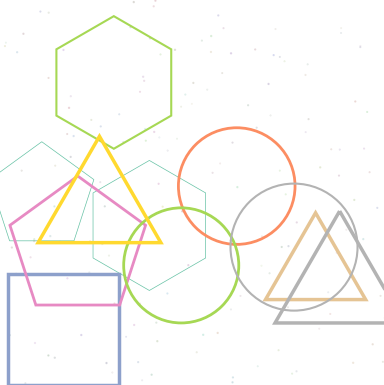[{"shape": "hexagon", "thickness": 0.5, "radius": 0.84, "center": [0.388, 0.414]}, {"shape": "pentagon", "thickness": 0.5, "radius": 0.71, "center": [0.109, 0.49]}, {"shape": "circle", "thickness": 2, "radius": 0.76, "center": [0.615, 0.517]}, {"shape": "square", "thickness": 2.5, "radius": 0.72, "center": [0.165, 0.144]}, {"shape": "pentagon", "thickness": 2, "radius": 0.93, "center": [0.202, 0.358]}, {"shape": "circle", "thickness": 2, "radius": 0.75, "center": [0.471, 0.311]}, {"shape": "hexagon", "thickness": 1.5, "radius": 0.86, "center": [0.296, 0.786]}, {"shape": "triangle", "thickness": 2.5, "radius": 0.92, "center": [0.258, 0.462]}, {"shape": "triangle", "thickness": 2.5, "radius": 0.75, "center": [0.82, 0.297]}, {"shape": "triangle", "thickness": 2.5, "radius": 0.97, "center": [0.882, 0.258]}, {"shape": "circle", "thickness": 1.5, "radius": 0.82, "center": [0.764, 0.358]}]